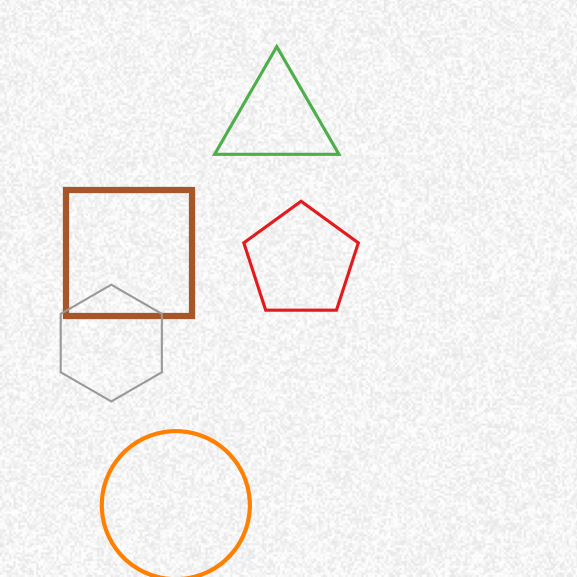[{"shape": "pentagon", "thickness": 1.5, "radius": 0.52, "center": [0.521, 0.546]}, {"shape": "triangle", "thickness": 1.5, "radius": 0.62, "center": [0.479, 0.794]}, {"shape": "circle", "thickness": 2, "radius": 0.64, "center": [0.304, 0.124]}, {"shape": "square", "thickness": 3, "radius": 0.55, "center": [0.224, 0.561]}, {"shape": "hexagon", "thickness": 1, "radius": 0.51, "center": [0.193, 0.405]}]